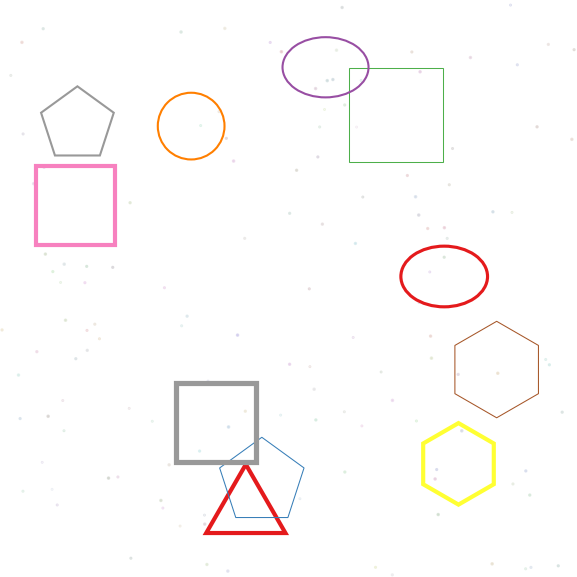[{"shape": "oval", "thickness": 1.5, "radius": 0.38, "center": [0.769, 0.52]}, {"shape": "triangle", "thickness": 2, "radius": 0.4, "center": [0.426, 0.116]}, {"shape": "pentagon", "thickness": 0.5, "radius": 0.38, "center": [0.453, 0.165]}, {"shape": "square", "thickness": 0.5, "radius": 0.41, "center": [0.686, 0.8]}, {"shape": "oval", "thickness": 1, "radius": 0.37, "center": [0.564, 0.883]}, {"shape": "circle", "thickness": 1, "radius": 0.29, "center": [0.331, 0.781]}, {"shape": "hexagon", "thickness": 2, "radius": 0.35, "center": [0.794, 0.196]}, {"shape": "hexagon", "thickness": 0.5, "radius": 0.42, "center": [0.86, 0.359]}, {"shape": "square", "thickness": 2, "radius": 0.34, "center": [0.131, 0.644]}, {"shape": "square", "thickness": 2.5, "radius": 0.34, "center": [0.374, 0.267]}, {"shape": "pentagon", "thickness": 1, "radius": 0.33, "center": [0.134, 0.783]}]